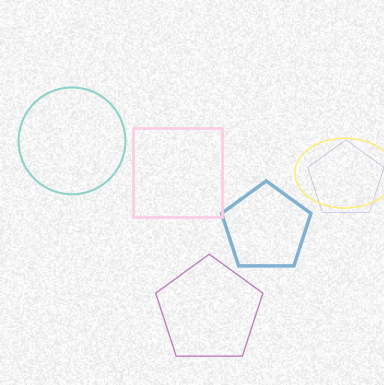[{"shape": "circle", "thickness": 1.5, "radius": 0.69, "center": [0.187, 0.634]}, {"shape": "pentagon", "thickness": 0.5, "radius": 0.52, "center": [0.898, 0.533]}, {"shape": "pentagon", "thickness": 2.5, "radius": 0.61, "center": [0.692, 0.408]}, {"shape": "square", "thickness": 2, "radius": 0.57, "center": [0.461, 0.552]}, {"shape": "pentagon", "thickness": 1, "radius": 0.73, "center": [0.544, 0.193]}, {"shape": "oval", "thickness": 1, "radius": 0.65, "center": [0.896, 0.55]}]